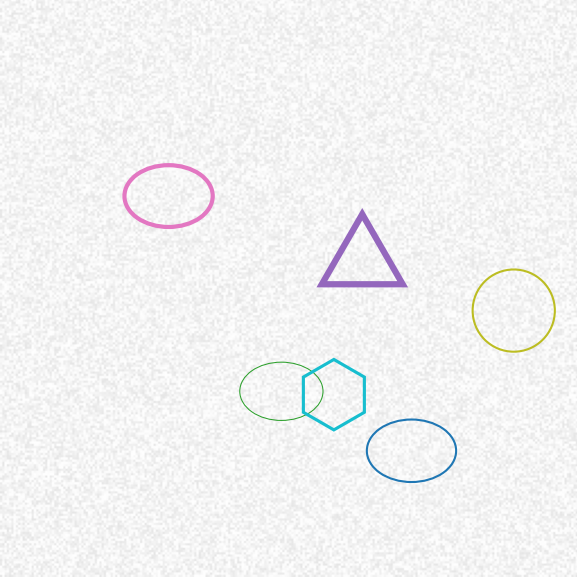[{"shape": "oval", "thickness": 1, "radius": 0.39, "center": [0.713, 0.219]}, {"shape": "oval", "thickness": 0.5, "radius": 0.36, "center": [0.487, 0.322]}, {"shape": "triangle", "thickness": 3, "radius": 0.4, "center": [0.627, 0.547]}, {"shape": "oval", "thickness": 2, "radius": 0.38, "center": [0.292, 0.66]}, {"shape": "circle", "thickness": 1, "radius": 0.36, "center": [0.89, 0.461]}, {"shape": "hexagon", "thickness": 1.5, "radius": 0.3, "center": [0.578, 0.316]}]